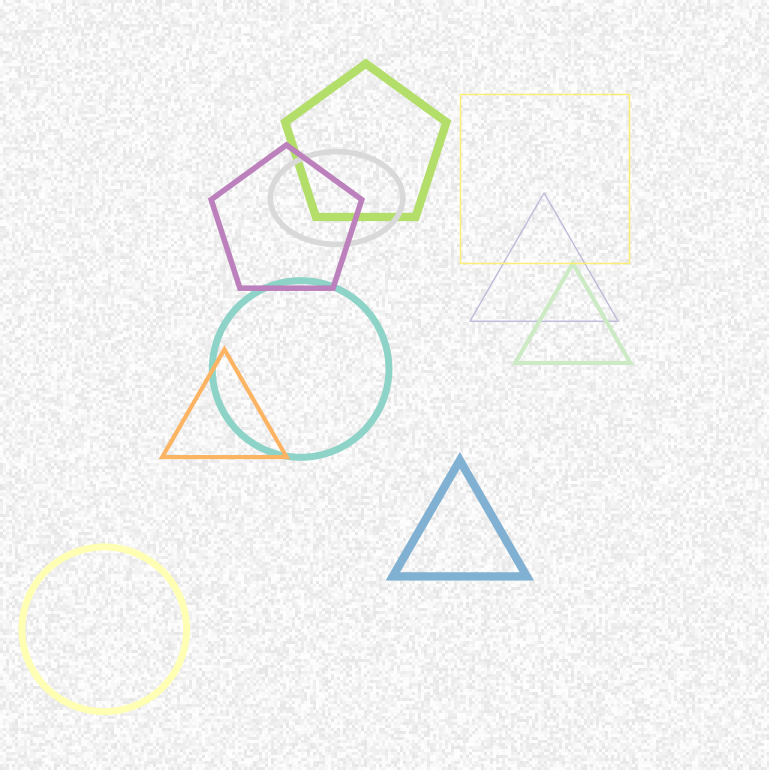[{"shape": "circle", "thickness": 2.5, "radius": 0.57, "center": [0.39, 0.521]}, {"shape": "circle", "thickness": 2.5, "radius": 0.53, "center": [0.135, 0.183]}, {"shape": "triangle", "thickness": 0.5, "radius": 0.56, "center": [0.707, 0.638]}, {"shape": "triangle", "thickness": 3, "radius": 0.5, "center": [0.597, 0.302]}, {"shape": "triangle", "thickness": 1.5, "radius": 0.47, "center": [0.291, 0.453]}, {"shape": "pentagon", "thickness": 3, "radius": 0.55, "center": [0.475, 0.807]}, {"shape": "oval", "thickness": 2, "radius": 0.43, "center": [0.437, 0.743]}, {"shape": "pentagon", "thickness": 2, "radius": 0.51, "center": [0.372, 0.709]}, {"shape": "triangle", "thickness": 1.5, "radius": 0.43, "center": [0.744, 0.572]}, {"shape": "square", "thickness": 0.5, "radius": 0.55, "center": [0.707, 0.768]}]